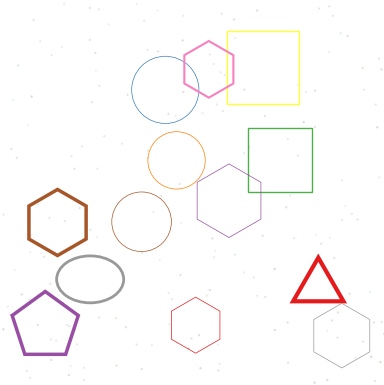[{"shape": "hexagon", "thickness": 0.5, "radius": 0.36, "center": [0.508, 0.155]}, {"shape": "triangle", "thickness": 3, "radius": 0.38, "center": [0.827, 0.255]}, {"shape": "circle", "thickness": 0.5, "radius": 0.44, "center": [0.429, 0.767]}, {"shape": "square", "thickness": 1, "radius": 0.41, "center": [0.727, 0.584]}, {"shape": "pentagon", "thickness": 2.5, "radius": 0.45, "center": [0.118, 0.153]}, {"shape": "hexagon", "thickness": 0.5, "radius": 0.48, "center": [0.595, 0.479]}, {"shape": "circle", "thickness": 0.5, "radius": 0.37, "center": [0.459, 0.583]}, {"shape": "square", "thickness": 1, "radius": 0.47, "center": [0.683, 0.825]}, {"shape": "circle", "thickness": 0.5, "radius": 0.39, "center": [0.368, 0.424]}, {"shape": "hexagon", "thickness": 2.5, "radius": 0.43, "center": [0.149, 0.422]}, {"shape": "hexagon", "thickness": 1.5, "radius": 0.37, "center": [0.542, 0.82]}, {"shape": "hexagon", "thickness": 0.5, "radius": 0.42, "center": [0.888, 0.128]}, {"shape": "oval", "thickness": 2, "radius": 0.44, "center": [0.234, 0.274]}]